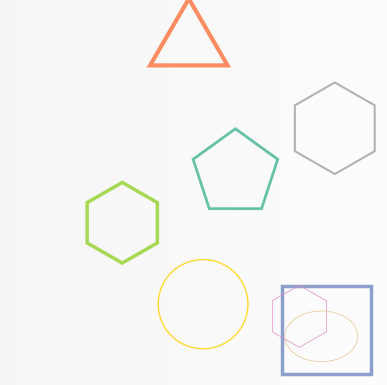[{"shape": "pentagon", "thickness": 2, "radius": 0.57, "center": [0.608, 0.551]}, {"shape": "triangle", "thickness": 3, "radius": 0.58, "center": [0.487, 0.888]}, {"shape": "square", "thickness": 2.5, "radius": 0.57, "center": [0.843, 0.143]}, {"shape": "hexagon", "thickness": 0.5, "radius": 0.4, "center": [0.773, 0.178]}, {"shape": "hexagon", "thickness": 2.5, "radius": 0.52, "center": [0.316, 0.421]}, {"shape": "circle", "thickness": 1, "radius": 0.58, "center": [0.524, 0.21]}, {"shape": "oval", "thickness": 0.5, "radius": 0.47, "center": [0.829, 0.126]}, {"shape": "hexagon", "thickness": 1.5, "radius": 0.59, "center": [0.864, 0.667]}]